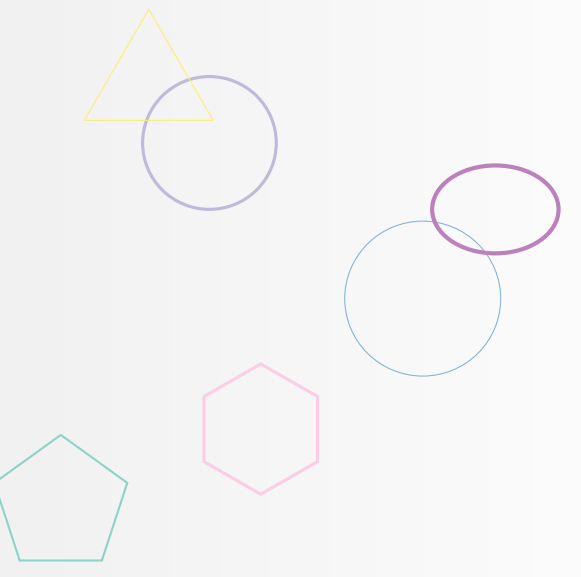[{"shape": "pentagon", "thickness": 1, "radius": 0.6, "center": [0.105, 0.126]}, {"shape": "circle", "thickness": 1.5, "radius": 0.57, "center": [0.36, 0.752]}, {"shape": "circle", "thickness": 0.5, "radius": 0.67, "center": [0.727, 0.482]}, {"shape": "hexagon", "thickness": 1.5, "radius": 0.56, "center": [0.449, 0.256]}, {"shape": "oval", "thickness": 2, "radius": 0.54, "center": [0.852, 0.637]}, {"shape": "triangle", "thickness": 0.5, "radius": 0.64, "center": [0.256, 0.855]}]